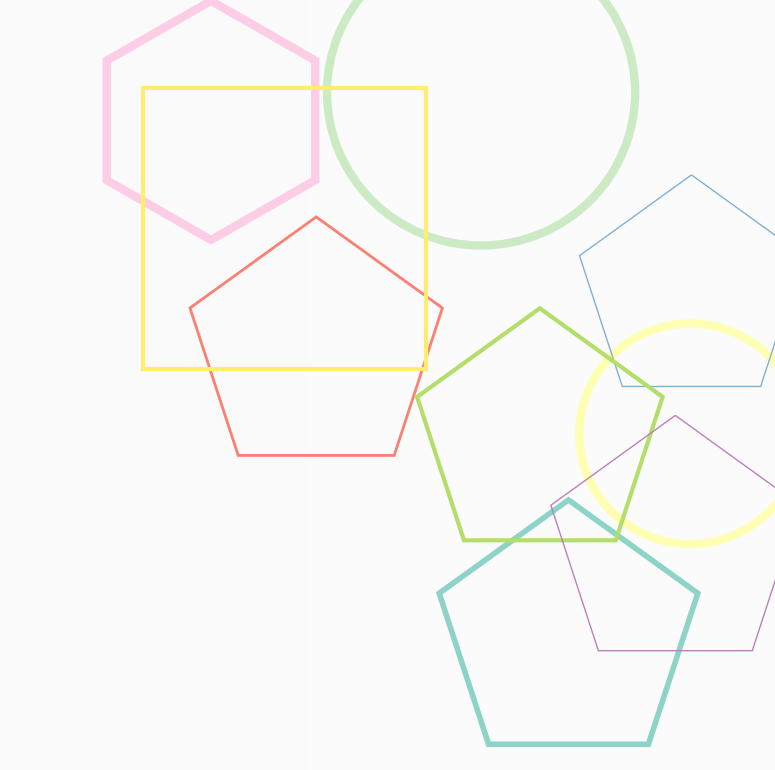[{"shape": "pentagon", "thickness": 2, "radius": 0.88, "center": [0.734, 0.175]}, {"shape": "circle", "thickness": 3, "radius": 0.72, "center": [0.891, 0.437]}, {"shape": "pentagon", "thickness": 1, "radius": 0.86, "center": [0.408, 0.547]}, {"shape": "pentagon", "thickness": 0.5, "radius": 0.76, "center": [0.892, 0.621]}, {"shape": "pentagon", "thickness": 1.5, "radius": 0.83, "center": [0.697, 0.433]}, {"shape": "hexagon", "thickness": 3, "radius": 0.78, "center": [0.272, 0.844]}, {"shape": "pentagon", "thickness": 0.5, "radius": 0.84, "center": [0.871, 0.292]}, {"shape": "circle", "thickness": 3, "radius": 0.99, "center": [0.621, 0.88]}, {"shape": "square", "thickness": 1.5, "radius": 0.91, "center": [0.367, 0.703]}]